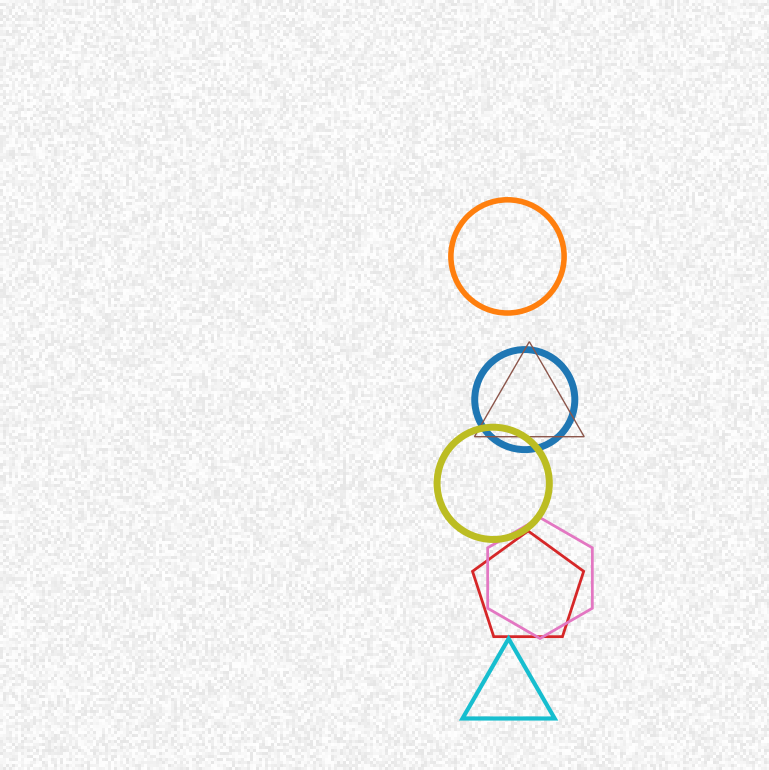[{"shape": "circle", "thickness": 2.5, "radius": 0.32, "center": [0.682, 0.481]}, {"shape": "circle", "thickness": 2, "radius": 0.37, "center": [0.659, 0.667]}, {"shape": "pentagon", "thickness": 1, "radius": 0.38, "center": [0.686, 0.235]}, {"shape": "triangle", "thickness": 0.5, "radius": 0.41, "center": [0.687, 0.474]}, {"shape": "hexagon", "thickness": 1, "radius": 0.39, "center": [0.701, 0.249]}, {"shape": "circle", "thickness": 2.5, "radius": 0.36, "center": [0.641, 0.372]}, {"shape": "triangle", "thickness": 1.5, "radius": 0.35, "center": [0.661, 0.101]}]